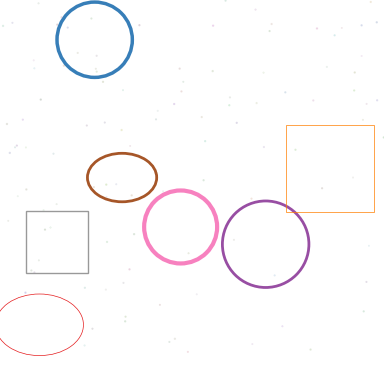[{"shape": "oval", "thickness": 0.5, "radius": 0.57, "center": [0.102, 0.156]}, {"shape": "circle", "thickness": 2.5, "radius": 0.49, "center": [0.246, 0.897]}, {"shape": "circle", "thickness": 2, "radius": 0.56, "center": [0.69, 0.366]}, {"shape": "square", "thickness": 0.5, "radius": 0.57, "center": [0.857, 0.562]}, {"shape": "oval", "thickness": 2, "radius": 0.45, "center": [0.317, 0.539]}, {"shape": "circle", "thickness": 3, "radius": 0.47, "center": [0.469, 0.41]}, {"shape": "square", "thickness": 1, "radius": 0.4, "center": [0.148, 0.37]}]